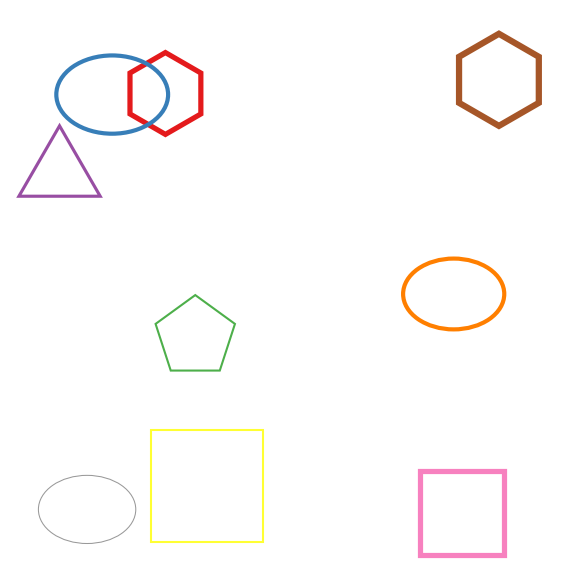[{"shape": "hexagon", "thickness": 2.5, "radius": 0.35, "center": [0.286, 0.837]}, {"shape": "oval", "thickness": 2, "radius": 0.48, "center": [0.194, 0.835]}, {"shape": "pentagon", "thickness": 1, "radius": 0.36, "center": [0.338, 0.416]}, {"shape": "triangle", "thickness": 1.5, "radius": 0.41, "center": [0.103, 0.7]}, {"shape": "oval", "thickness": 2, "radius": 0.44, "center": [0.786, 0.49]}, {"shape": "square", "thickness": 1, "radius": 0.49, "center": [0.359, 0.158]}, {"shape": "hexagon", "thickness": 3, "radius": 0.4, "center": [0.864, 0.861]}, {"shape": "square", "thickness": 2.5, "radius": 0.36, "center": [0.8, 0.111]}, {"shape": "oval", "thickness": 0.5, "radius": 0.42, "center": [0.151, 0.117]}]